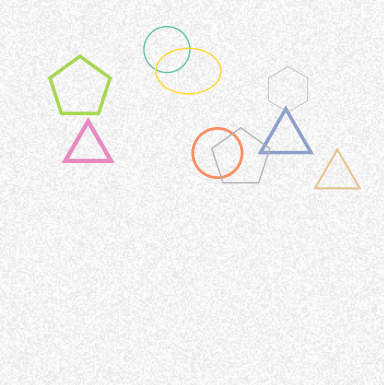[{"shape": "circle", "thickness": 1, "radius": 0.3, "center": [0.433, 0.871]}, {"shape": "circle", "thickness": 2, "radius": 0.32, "center": [0.565, 0.602]}, {"shape": "triangle", "thickness": 2.5, "radius": 0.38, "center": [0.742, 0.642]}, {"shape": "triangle", "thickness": 3, "radius": 0.34, "center": [0.229, 0.616]}, {"shape": "pentagon", "thickness": 2.5, "radius": 0.41, "center": [0.208, 0.772]}, {"shape": "oval", "thickness": 1, "radius": 0.42, "center": [0.489, 0.815]}, {"shape": "triangle", "thickness": 1.5, "radius": 0.34, "center": [0.876, 0.544]}, {"shape": "hexagon", "thickness": 0.5, "radius": 0.29, "center": [0.748, 0.768]}, {"shape": "pentagon", "thickness": 1, "radius": 0.4, "center": [0.625, 0.589]}]